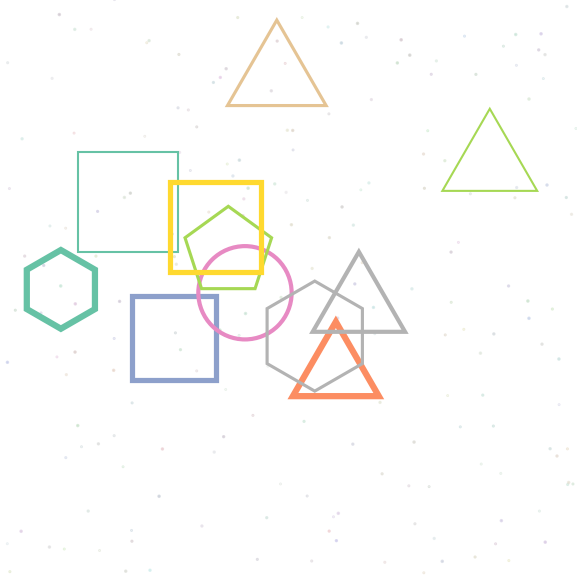[{"shape": "square", "thickness": 1, "radius": 0.43, "center": [0.222, 0.65]}, {"shape": "hexagon", "thickness": 3, "radius": 0.34, "center": [0.105, 0.498]}, {"shape": "triangle", "thickness": 3, "radius": 0.43, "center": [0.582, 0.356]}, {"shape": "square", "thickness": 2.5, "radius": 0.36, "center": [0.302, 0.414]}, {"shape": "circle", "thickness": 2, "radius": 0.4, "center": [0.424, 0.492]}, {"shape": "triangle", "thickness": 1, "radius": 0.47, "center": [0.848, 0.716]}, {"shape": "pentagon", "thickness": 1.5, "radius": 0.39, "center": [0.395, 0.563]}, {"shape": "square", "thickness": 2.5, "radius": 0.39, "center": [0.373, 0.606]}, {"shape": "triangle", "thickness": 1.5, "radius": 0.49, "center": [0.479, 0.866]}, {"shape": "hexagon", "thickness": 1.5, "radius": 0.48, "center": [0.545, 0.417]}, {"shape": "triangle", "thickness": 2, "radius": 0.46, "center": [0.621, 0.471]}]